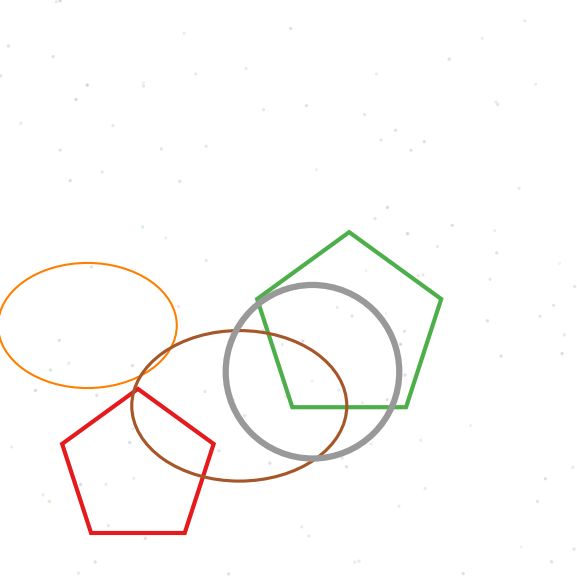[{"shape": "pentagon", "thickness": 2, "radius": 0.69, "center": [0.239, 0.188]}, {"shape": "pentagon", "thickness": 2, "radius": 0.84, "center": [0.605, 0.43]}, {"shape": "oval", "thickness": 1, "radius": 0.77, "center": [0.151, 0.436]}, {"shape": "oval", "thickness": 1.5, "radius": 0.93, "center": [0.414, 0.296]}, {"shape": "circle", "thickness": 3, "radius": 0.75, "center": [0.541, 0.355]}]